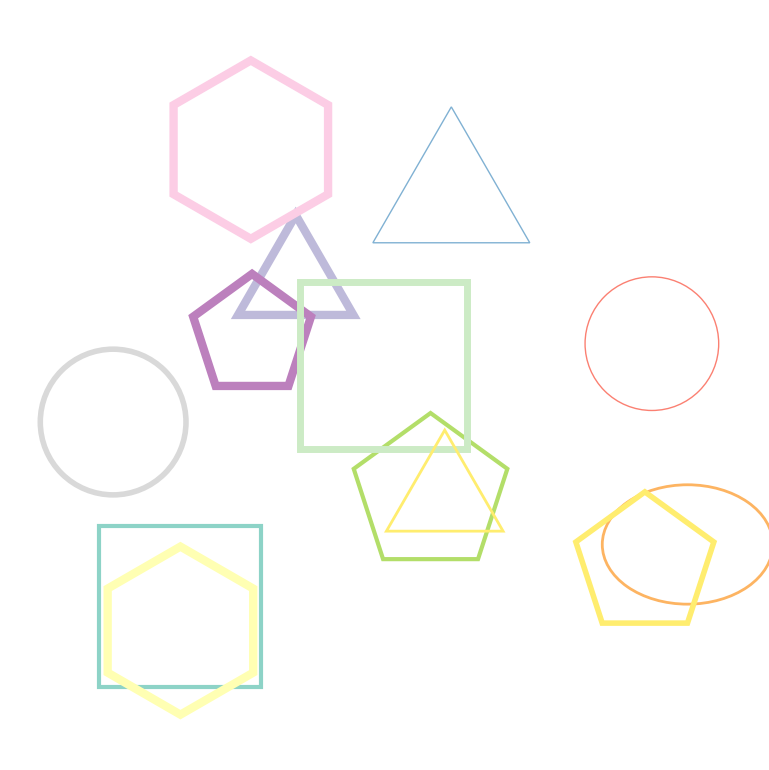[{"shape": "square", "thickness": 1.5, "radius": 0.52, "center": [0.234, 0.212]}, {"shape": "hexagon", "thickness": 3, "radius": 0.55, "center": [0.234, 0.181]}, {"shape": "triangle", "thickness": 3, "radius": 0.43, "center": [0.384, 0.634]}, {"shape": "circle", "thickness": 0.5, "radius": 0.43, "center": [0.847, 0.554]}, {"shape": "triangle", "thickness": 0.5, "radius": 0.59, "center": [0.586, 0.744]}, {"shape": "oval", "thickness": 1, "radius": 0.55, "center": [0.893, 0.293]}, {"shape": "pentagon", "thickness": 1.5, "radius": 0.52, "center": [0.559, 0.359]}, {"shape": "hexagon", "thickness": 3, "radius": 0.58, "center": [0.326, 0.806]}, {"shape": "circle", "thickness": 2, "radius": 0.47, "center": [0.147, 0.452]}, {"shape": "pentagon", "thickness": 3, "radius": 0.4, "center": [0.327, 0.564]}, {"shape": "square", "thickness": 2.5, "radius": 0.54, "center": [0.498, 0.525]}, {"shape": "pentagon", "thickness": 2, "radius": 0.47, "center": [0.837, 0.267]}, {"shape": "triangle", "thickness": 1, "radius": 0.44, "center": [0.578, 0.354]}]